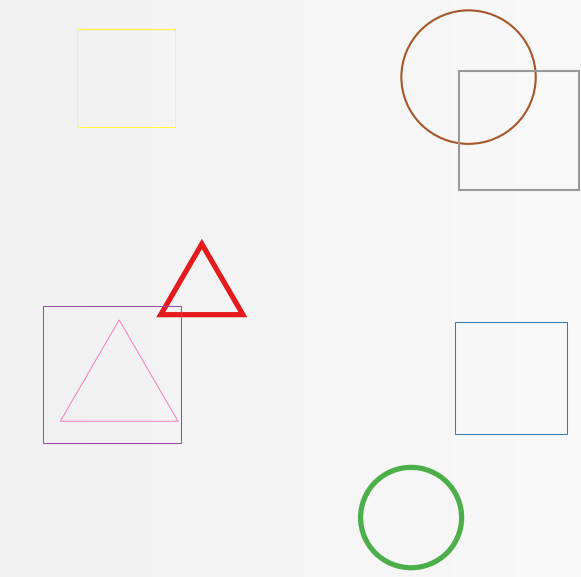[{"shape": "triangle", "thickness": 2.5, "radius": 0.41, "center": [0.347, 0.495]}, {"shape": "square", "thickness": 0.5, "radius": 0.48, "center": [0.879, 0.345]}, {"shape": "circle", "thickness": 2.5, "radius": 0.43, "center": [0.707, 0.103]}, {"shape": "square", "thickness": 0.5, "radius": 0.59, "center": [0.192, 0.35]}, {"shape": "square", "thickness": 0.5, "radius": 0.42, "center": [0.217, 0.865]}, {"shape": "circle", "thickness": 1, "radius": 0.58, "center": [0.806, 0.866]}, {"shape": "triangle", "thickness": 0.5, "radius": 0.58, "center": [0.205, 0.328]}, {"shape": "square", "thickness": 1, "radius": 0.51, "center": [0.893, 0.773]}]